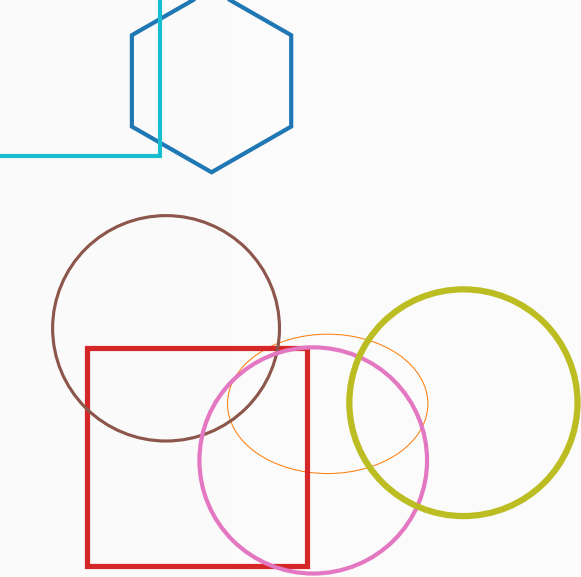[{"shape": "hexagon", "thickness": 2, "radius": 0.79, "center": [0.364, 0.859]}, {"shape": "oval", "thickness": 0.5, "radius": 0.86, "center": [0.564, 0.3]}, {"shape": "square", "thickness": 2.5, "radius": 0.95, "center": [0.339, 0.208]}, {"shape": "circle", "thickness": 1.5, "radius": 0.98, "center": [0.286, 0.431]}, {"shape": "circle", "thickness": 2, "radius": 0.98, "center": [0.539, 0.202]}, {"shape": "circle", "thickness": 3, "radius": 0.98, "center": [0.797, 0.302]}, {"shape": "square", "thickness": 2, "radius": 0.74, "center": [0.128, 0.877]}]